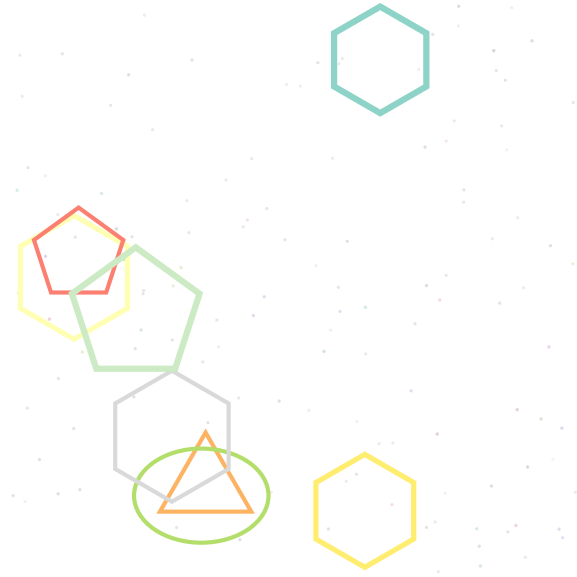[{"shape": "hexagon", "thickness": 3, "radius": 0.46, "center": [0.658, 0.896]}, {"shape": "hexagon", "thickness": 2.5, "radius": 0.54, "center": [0.128, 0.519]}, {"shape": "pentagon", "thickness": 2, "radius": 0.41, "center": [0.136, 0.558]}, {"shape": "triangle", "thickness": 2, "radius": 0.46, "center": [0.356, 0.159]}, {"shape": "oval", "thickness": 2, "radius": 0.58, "center": [0.349, 0.141]}, {"shape": "hexagon", "thickness": 2, "radius": 0.57, "center": [0.298, 0.244]}, {"shape": "pentagon", "thickness": 3, "radius": 0.58, "center": [0.235, 0.455]}, {"shape": "hexagon", "thickness": 2.5, "radius": 0.49, "center": [0.632, 0.115]}]